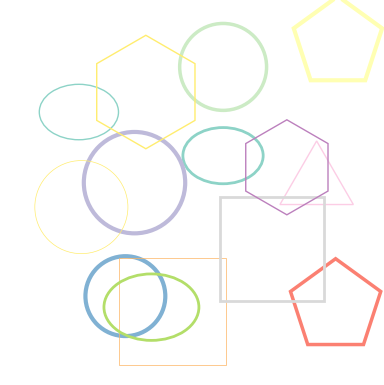[{"shape": "oval", "thickness": 1, "radius": 0.51, "center": [0.205, 0.709]}, {"shape": "oval", "thickness": 2, "radius": 0.52, "center": [0.579, 0.596]}, {"shape": "pentagon", "thickness": 3, "radius": 0.6, "center": [0.878, 0.889]}, {"shape": "circle", "thickness": 3, "radius": 0.66, "center": [0.349, 0.526]}, {"shape": "pentagon", "thickness": 2.5, "radius": 0.62, "center": [0.872, 0.205]}, {"shape": "circle", "thickness": 3, "radius": 0.52, "center": [0.326, 0.231]}, {"shape": "square", "thickness": 0.5, "radius": 0.7, "center": [0.449, 0.191]}, {"shape": "oval", "thickness": 2, "radius": 0.62, "center": [0.393, 0.202]}, {"shape": "triangle", "thickness": 1, "radius": 0.55, "center": [0.822, 0.524]}, {"shape": "square", "thickness": 2, "radius": 0.68, "center": [0.706, 0.354]}, {"shape": "hexagon", "thickness": 1, "radius": 0.62, "center": [0.745, 0.565]}, {"shape": "circle", "thickness": 2.5, "radius": 0.56, "center": [0.58, 0.826]}, {"shape": "hexagon", "thickness": 1, "radius": 0.74, "center": [0.379, 0.761]}, {"shape": "circle", "thickness": 0.5, "radius": 0.6, "center": [0.211, 0.462]}]